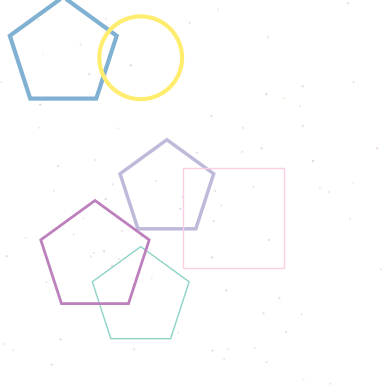[{"shape": "pentagon", "thickness": 1, "radius": 0.66, "center": [0.365, 0.227]}, {"shape": "pentagon", "thickness": 2.5, "radius": 0.64, "center": [0.433, 0.509]}, {"shape": "pentagon", "thickness": 3, "radius": 0.73, "center": [0.164, 0.862]}, {"shape": "square", "thickness": 1, "radius": 0.65, "center": [0.606, 0.434]}, {"shape": "pentagon", "thickness": 2, "radius": 0.74, "center": [0.247, 0.331]}, {"shape": "circle", "thickness": 3, "radius": 0.54, "center": [0.365, 0.85]}]